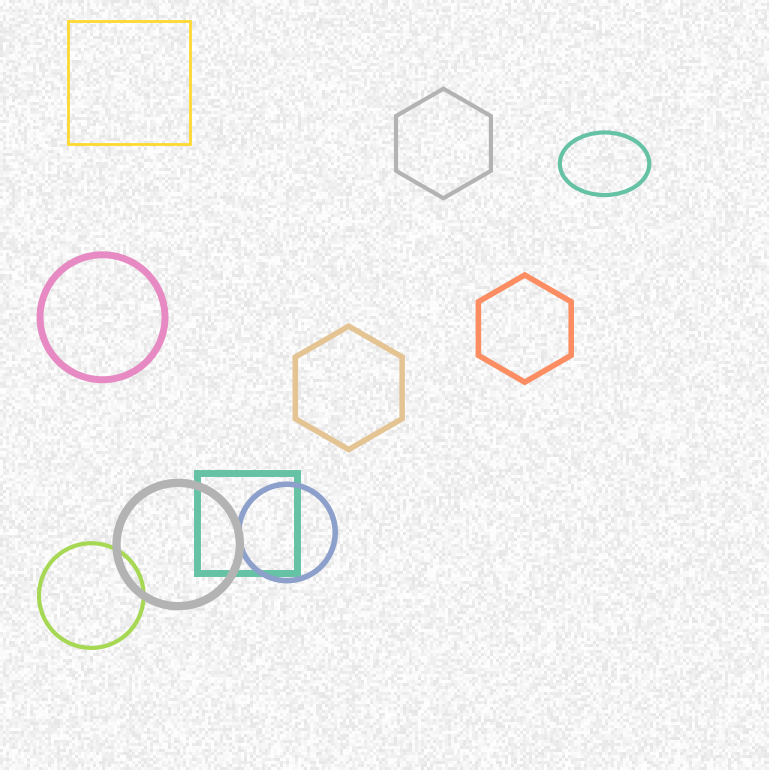[{"shape": "oval", "thickness": 1.5, "radius": 0.29, "center": [0.785, 0.787]}, {"shape": "square", "thickness": 2.5, "radius": 0.32, "center": [0.321, 0.321]}, {"shape": "hexagon", "thickness": 2, "radius": 0.35, "center": [0.682, 0.573]}, {"shape": "circle", "thickness": 2, "radius": 0.31, "center": [0.373, 0.309]}, {"shape": "circle", "thickness": 2.5, "radius": 0.41, "center": [0.133, 0.588]}, {"shape": "circle", "thickness": 1.5, "radius": 0.34, "center": [0.119, 0.227]}, {"shape": "square", "thickness": 1, "radius": 0.4, "center": [0.168, 0.893]}, {"shape": "hexagon", "thickness": 2, "radius": 0.4, "center": [0.453, 0.496]}, {"shape": "hexagon", "thickness": 1.5, "radius": 0.36, "center": [0.576, 0.814]}, {"shape": "circle", "thickness": 3, "radius": 0.4, "center": [0.231, 0.293]}]